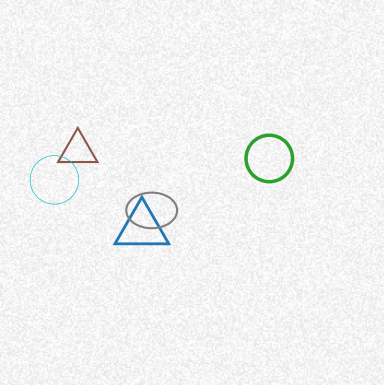[{"shape": "triangle", "thickness": 2, "radius": 0.4, "center": [0.369, 0.407]}, {"shape": "circle", "thickness": 2.5, "radius": 0.3, "center": [0.699, 0.588]}, {"shape": "triangle", "thickness": 1.5, "radius": 0.29, "center": [0.202, 0.609]}, {"shape": "oval", "thickness": 1.5, "radius": 0.33, "center": [0.394, 0.453]}, {"shape": "circle", "thickness": 0.5, "radius": 0.32, "center": [0.141, 0.533]}]